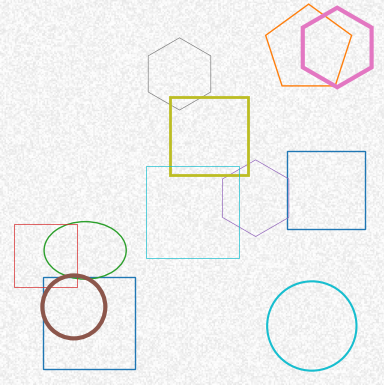[{"shape": "square", "thickness": 1, "radius": 0.6, "center": [0.231, 0.161]}, {"shape": "square", "thickness": 1, "radius": 0.51, "center": [0.846, 0.506]}, {"shape": "pentagon", "thickness": 1, "radius": 0.59, "center": [0.802, 0.872]}, {"shape": "oval", "thickness": 1, "radius": 0.53, "center": [0.221, 0.35]}, {"shape": "square", "thickness": 0.5, "radius": 0.41, "center": [0.118, 0.336]}, {"shape": "hexagon", "thickness": 0.5, "radius": 0.5, "center": [0.664, 0.485]}, {"shape": "circle", "thickness": 3, "radius": 0.41, "center": [0.192, 0.203]}, {"shape": "hexagon", "thickness": 3, "radius": 0.52, "center": [0.876, 0.877]}, {"shape": "hexagon", "thickness": 0.5, "radius": 0.47, "center": [0.466, 0.808]}, {"shape": "square", "thickness": 2, "radius": 0.51, "center": [0.542, 0.647]}, {"shape": "square", "thickness": 0.5, "radius": 0.6, "center": [0.5, 0.449]}, {"shape": "circle", "thickness": 1.5, "radius": 0.58, "center": [0.81, 0.153]}]